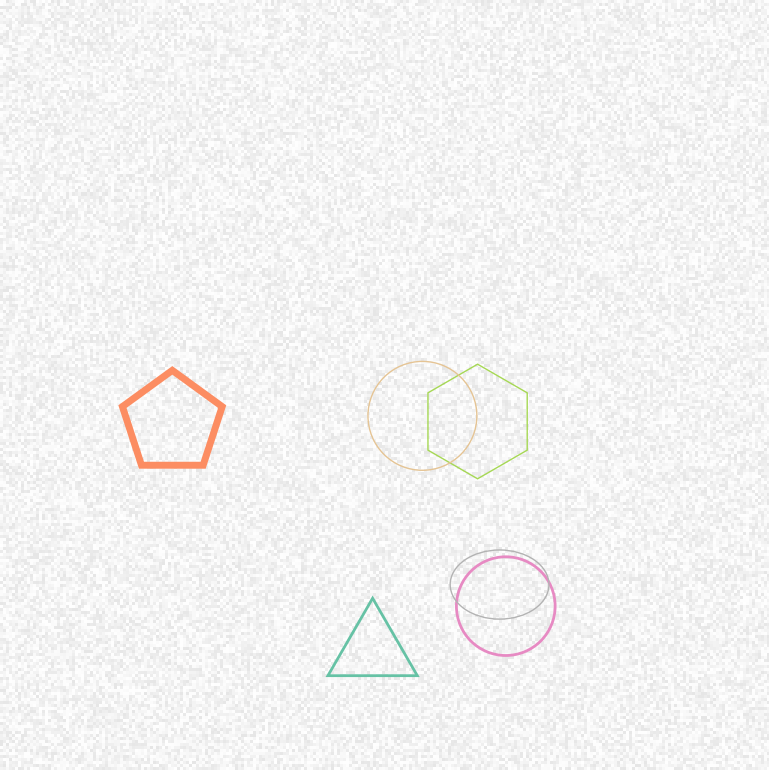[{"shape": "triangle", "thickness": 1, "radius": 0.34, "center": [0.484, 0.156]}, {"shape": "pentagon", "thickness": 2.5, "radius": 0.34, "center": [0.224, 0.451]}, {"shape": "circle", "thickness": 1, "radius": 0.32, "center": [0.657, 0.213]}, {"shape": "hexagon", "thickness": 0.5, "radius": 0.37, "center": [0.62, 0.453]}, {"shape": "circle", "thickness": 0.5, "radius": 0.35, "center": [0.549, 0.46]}, {"shape": "oval", "thickness": 0.5, "radius": 0.32, "center": [0.649, 0.241]}]